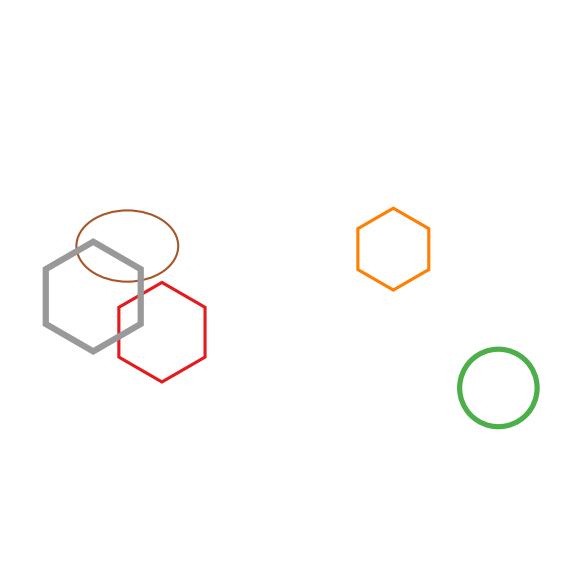[{"shape": "hexagon", "thickness": 1.5, "radius": 0.43, "center": [0.28, 0.424]}, {"shape": "circle", "thickness": 2.5, "radius": 0.34, "center": [0.863, 0.327]}, {"shape": "hexagon", "thickness": 1.5, "radius": 0.35, "center": [0.681, 0.568]}, {"shape": "oval", "thickness": 1, "radius": 0.44, "center": [0.22, 0.573]}, {"shape": "hexagon", "thickness": 3, "radius": 0.47, "center": [0.161, 0.486]}]